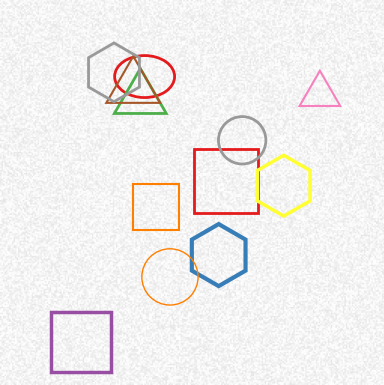[{"shape": "square", "thickness": 2, "radius": 0.42, "center": [0.587, 0.53]}, {"shape": "oval", "thickness": 2, "radius": 0.39, "center": [0.376, 0.801]}, {"shape": "hexagon", "thickness": 3, "radius": 0.4, "center": [0.568, 0.337]}, {"shape": "triangle", "thickness": 2, "radius": 0.39, "center": [0.365, 0.744]}, {"shape": "square", "thickness": 2.5, "radius": 0.39, "center": [0.211, 0.111]}, {"shape": "square", "thickness": 1.5, "radius": 0.3, "center": [0.406, 0.462]}, {"shape": "circle", "thickness": 1, "radius": 0.37, "center": [0.441, 0.281]}, {"shape": "hexagon", "thickness": 2.5, "radius": 0.39, "center": [0.737, 0.518]}, {"shape": "triangle", "thickness": 1.5, "radius": 0.4, "center": [0.346, 0.773]}, {"shape": "triangle", "thickness": 1.5, "radius": 0.31, "center": [0.831, 0.755]}, {"shape": "hexagon", "thickness": 2, "radius": 0.38, "center": [0.296, 0.812]}, {"shape": "circle", "thickness": 2, "radius": 0.31, "center": [0.629, 0.636]}]